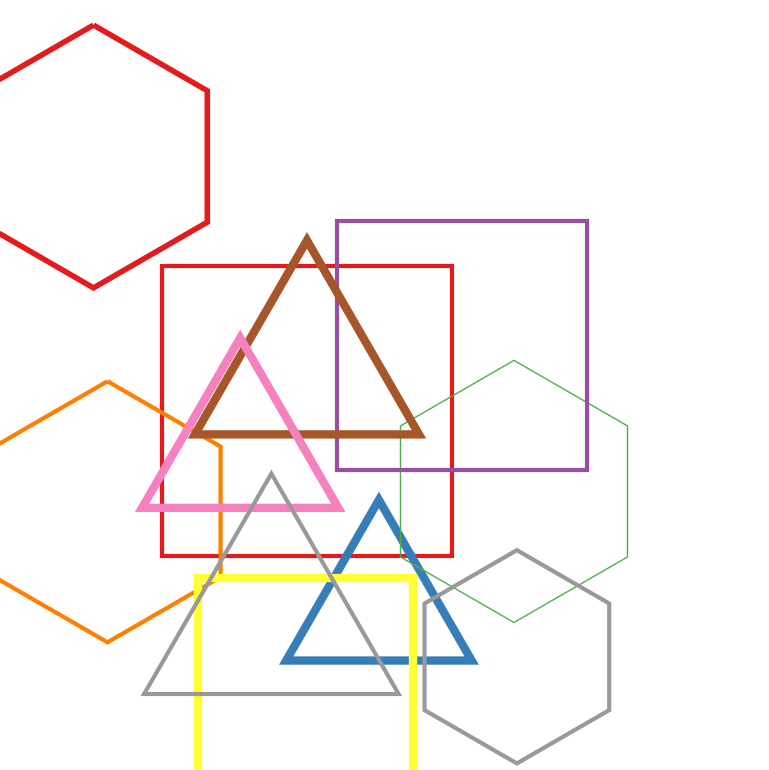[{"shape": "hexagon", "thickness": 2, "radius": 0.85, "center": [0.121, 0.797]}, {"shape": "square", "thickness": 1.5, "radius": 0.94, "center": [0.399, 0.466]}, {"shape": "triangle", "thickness": 3, "radius": 0.7, "center": [0.492, 0.212]}, {"shape": "hexagon", "thickness": 0.5, "radius": 0.85, "center": [0.668, 0.362]}, {"shape": "square", "thickness": 1.5, "radius": 0.81, "center": [0.6, 0.551]}, {"shape": "hexagon", "thickness": 1.5, "radius": 0.85, "center": [0.14, 0.335]}, {"shape": "square", "thickness": 3, "radius": 0.7, "center": [0.397, 0.11]}, {"shape": "triangle", "thickness": 3, "radius": 0.84, "center": [0.399, 0.52]}, {"shape": "triangle", "thickness": 3, "radius": 0.74, "center": [0.312, 0.414]}, {"shape": "hexagon", "thickness": 1.5, "radius": 0.69, "center": [0.671, 0.147]}, {"shape": "triangle", "thickness": 1.5, "radius": 0.95, "center": [0.352, 0.194]}]